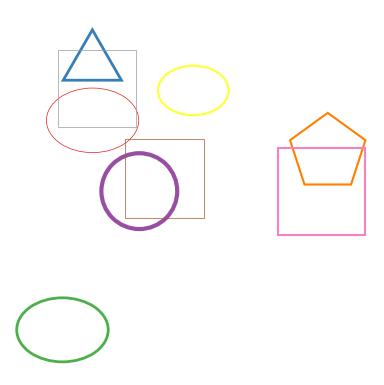[{"shape": "oval", "thickness": 0.5, "radius": 0.6, "center": [0.24, 0.687]}, {"shape": "triangle", "thickness": 2, "radius": 0.44, "center": [0.24, 0.835]}, {"shape": "oval", "thickness": 2, "radius": 0.59, "center": [0.162, 0.143]}, {"shape": "circle", "thickness": 3, "radius": 0.49, "center": [0.362, 0.504]}, {"shape": "pentagon", "thickness": 1.5, "radius": 0.51, "center": [0.851, 0.604]}, {"shape": "oval", "thickness": 1.5, "radius": 0.46, "center": [0.502, 0.765]}, {"shape": "square", "thickness": 0.5, "radius": 0.51, "center": [0.428, 0.537]}, {"shape": "square", "thickness": 1.5, "radius": 0.57, "center": [0.835, 0.503]}, {"shape": "square", "thickness": 0.5, "radius": 0.51, "center": [0.253, 0.77]}]